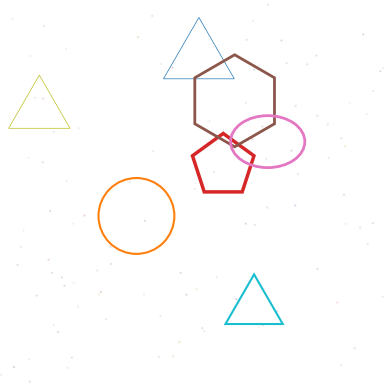[{"shape": "triangle", "thickness": 0.5, "radius": 0.53, "center": [0.517, 0.848]}, {"shape": "circle", "thickness": 1.5, "radius": 0.49, "center": [0.354, 0.439]}, {"shape": "pentagon", "thickness": 2.5, "radius": 0.42, "center": [0.58, 0.569]}, {"shape": "hexagon", "thickness": 2, "radius": 0.6, "center": [0.609, 0.738]}, {"shape": "oval", "thickness": 2, "radius": 0.48, "center": [0.695, 0.632]}, {"shape": "triangle", "thickness": 0.5, "radius": 0.46, "center": [0.102, 0.713]}, {"shape": "triangle", "thickness": 1.5, "radius": 0.43, "center": [0.66, 0.201]}]